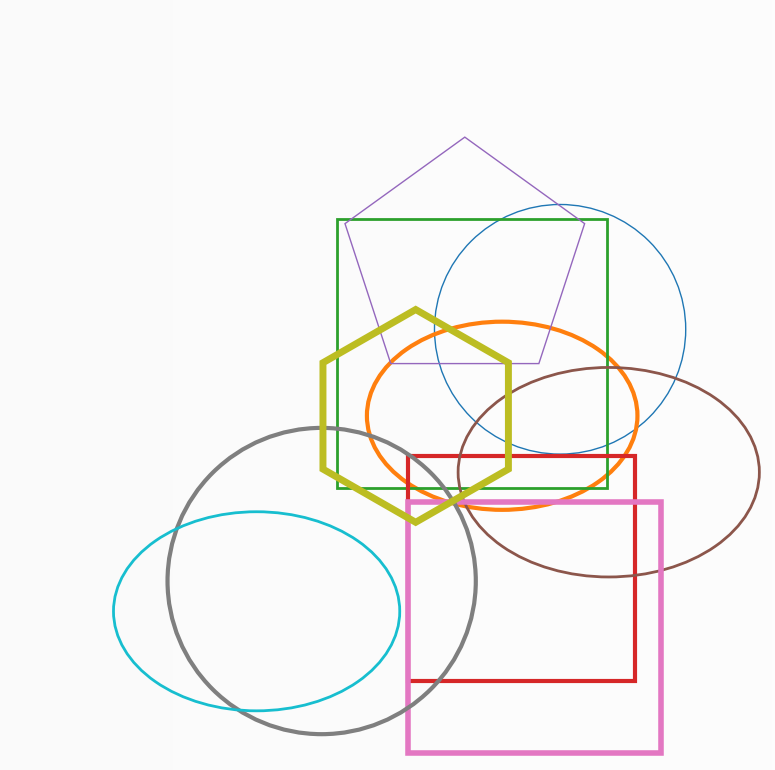[{"shape": "circle", "thickness": 0.5, "radius": 0.81, "center": [0.723, 0.572]}, {"shape": "oval", "thickness": 1.5, "radius": 0.87, "center": [0.648, 0.46]}, {"shape": "square", "thickness": 1, "radius": 0.87, "center": [0.609, 0.541]}, {"shape": "square", "thickness": 1.5, "radius": 0.73, "center": [0.672, 0.261]}, {"shape": "pentagon", "thickness": 0.5, "radius": 0.81, "center": [0.6, 0.659]}, {"shape": "oval", "thickness": 1, "radius": 0.97, "center": [0.785, 0.387]}, {"shape": "square", "thickness": 2, "radius": 0.82, "center": [0.689, 0.185]}, {"shape": "circle", "thickness": 1.5, "radius": 0.99, "center": [0.415, 0.245]}, {"shape": "hexagon", "thickness": 2.5, "radius": 0.69, "center": [0.536, 0.46]}, {"shape": "oval", "thickness": 1, "radius": 0.92, "center": [0.331, 0.206]}]